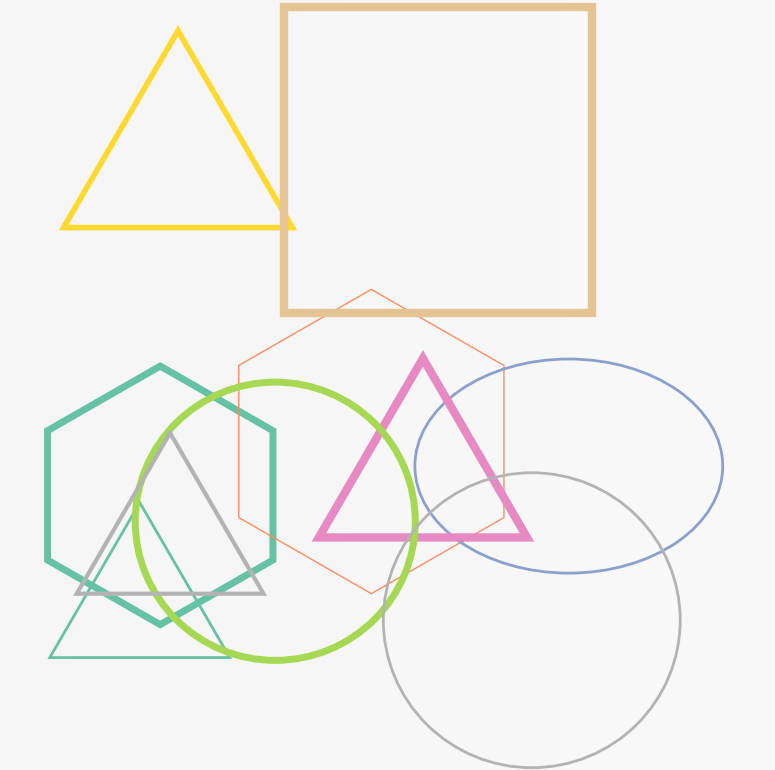[{"shape": "triangle", "thickness": 1, "radius": 0.67, "center": [0.18, 0.213]}, {"shape": "hexagon", "thickness": 2.5, "radius": 0.84, "center": [0.207, 0.357]}, {"shape": "hexagon", "thickness": 0.5, "radius": 0.99, "center": [0.479, 0.427]}, {"shape": "oval", "thickness": 1, "radius": 0.99, "center": [0.734, 0.395]}, {"shape": "triangle", "thickness": 3, "radius": 0.78, "center": [0.546, 0.38]}, {"shape": "circle", "thickness": 2.5, "radius": 0.9, "center": [0.355, 0.323]}, {"shape": "triangle", "thickness": 2, "radius": 0.85, "center": [0.23, 0.79]}, {"shape": "square", "thickness": 3, "radius": 0.99, "center": [0.565, 0.792]}, {"shape": "triangle", "thickness": 1.5, "radius": 0.7, "center": [0.219, 0.299]}, {"shape": "circle", "thickness": 1, "radius": 0.96, "center": [0.686, 0.195]}]